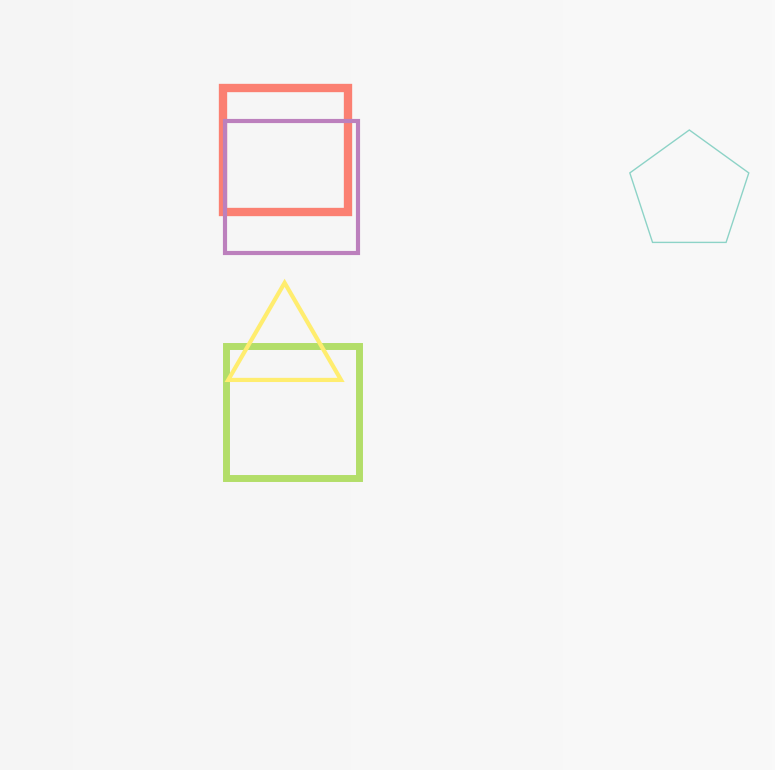[{"shape": "pentagon", "thickness": 0.5, "radius": 0.4, "center": [0.889, 0.75]}, {"shape": "square", "thickness": 3, "radius": 0.4, "center": [0.368, 0.805]}, {"shape": "square", "thickness": 2.5, "radius": 0.43, "center": [0.378, 0.465]}, {"shape": "square", "thickness": 1.5, "radius": 0.43, "center": [0.376, 0.758]}, {"shape": "triangle", "thickness": 1.5, "radius": 0.42, "center": [0.367, 0.549]}]